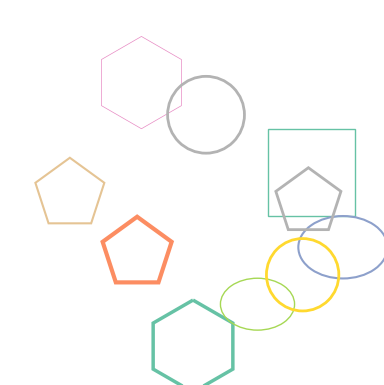[{"shape": "hexagon", "thickness": 2.5, "radius": 0.6, "center": [0.501, 0.101]}, {"shape": "square", "thickness": 1, "radius": 0.57, "center": [0.809, 0.552]}, {"shape": "pentagon", "thickness": 3, "radius": 0.47, "center": [0.356, 0.343]}, {"shape": "oval", "thickness": 1.5, "radius": 0.58, "center": [0.891, 0.358]}, {"shape": "hexagon", "thickness": 0.5, "radius": 0.6, "center": [0.367, 0.785]}, {"shape": "oval", "thickness": 1, "radius": 0.48, "center": [0.669, 0.21]}, {"shape": "circle", "thickness": 2, "radius": 0.47, "center": [0.786, 0.286]}, {"shape": "pentagon", "thickness": 1.5, "radius": 0.47, "center": [0.181, 0.496]}, {"shape": "pentagon", "thickness": 2, "radius": 0.44, "center": [0.801, 0.475]}, {"shape": "circle", "thickness": 2, "radius": 0.5, "center": [0.535, 0.702]}]